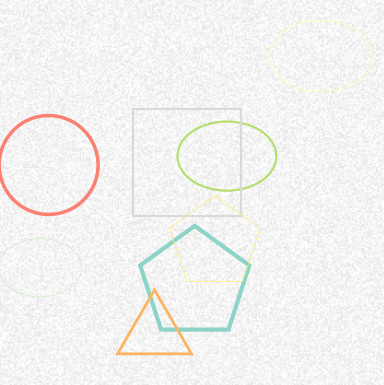[{"shape": "pentagon", "thickness": 3, "radius": 0.74, "center": [0.506, 0.264]}, {"shape": "oval", "thickness": 0.5, "radius": 0.66, "center": [0.831, 0.854]}, {"shape": "circle", "thickness": 2.5, "radius": 0.64, "center": [0.126, 0.571]}, {"shape": "triangle", "thickness": 2, "radius": 0.55, "center": [0.401, 0.136]}, {"shape": "oval", "thickness": 1.5, "radius": 0.64, "center": [0.589, 0.595]}, {"shape": "square", "thickness": 1.5, "radius": 0.7, "center": [0.487, 0.578]}, {"shape": "oval", "thickness": 0.5, "radius": 0.54, "center": [0.104, 0.305]}, {"shape": "pentagon", "thickness": 0.5, "radius": 0.62, "center": [0.558, 0.369]}]